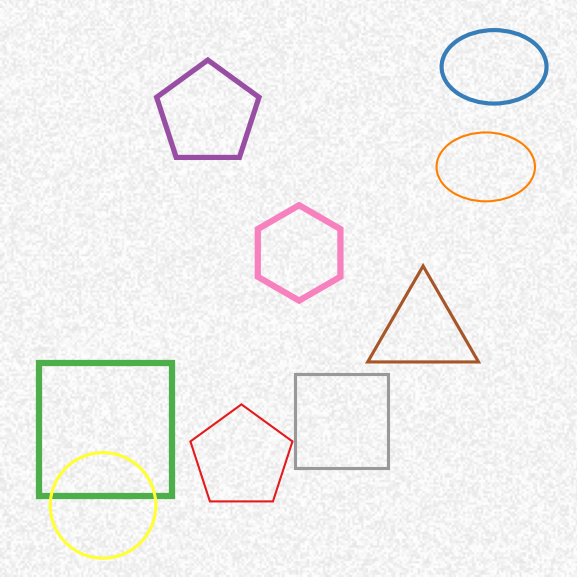[{"shape": "pentagon", "thickness": 1, "radius": 0.46, "center": [0.418, 0.206]}, {"shape": "oval", "thickness": 2, "radius": 0.45, "center": [0.856, 0.883]}, {"shape": "square", "thickness": 3, "radius": 0.58, "center": [0.183, 0.255]}, {"shape": "pentagon", "thickness": 2.5, "radius": 0.47, "center": [0.36, 0.802]}, {"shape": "oval", "thickness": 1, "radius": 0.43, "center": [0.841, 0.71]}, {"shape": "circle", "thickness": 1.5, "radius": 0.46, "center": [0.178, 0.124]}, {"shape": "triangle", "thickness": 1.5, "radius": 0.55, "center": [0.733, 0.428]}, {"shape": "hexagon", "thickness": 3, "radius": 0.41, "center": [0.518, 0.561]}, {"shape": "square", "thickness": 1.5, "radius": 0.41, "center": [0.591, 0.27]}]